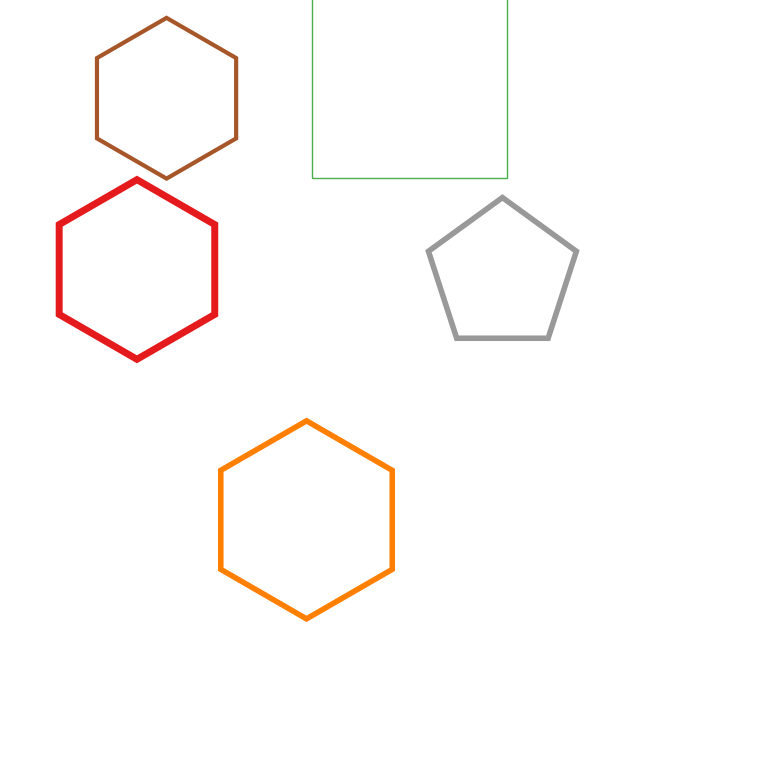[{"shape": "hexagon", "thickness": 2.5, "radius": 0.58, "center": [0.178, 0.65]}, {"shape": "square", "thickness": 0.5, "radius": 0.63, "center": [0.531, 0.896]}, {"shape": "hexagon", "thickness": 2, "radius": 0.64, "center": [0.398, 0.325]}, {"shape": "hexagon", "thickness": 1.5, "radius": 0.52, "center": [0.216, 0.872]}, {"shape": "pentagon", "thickness": 2, "radius": 0.5, "center": [0.652, 0.642]}]